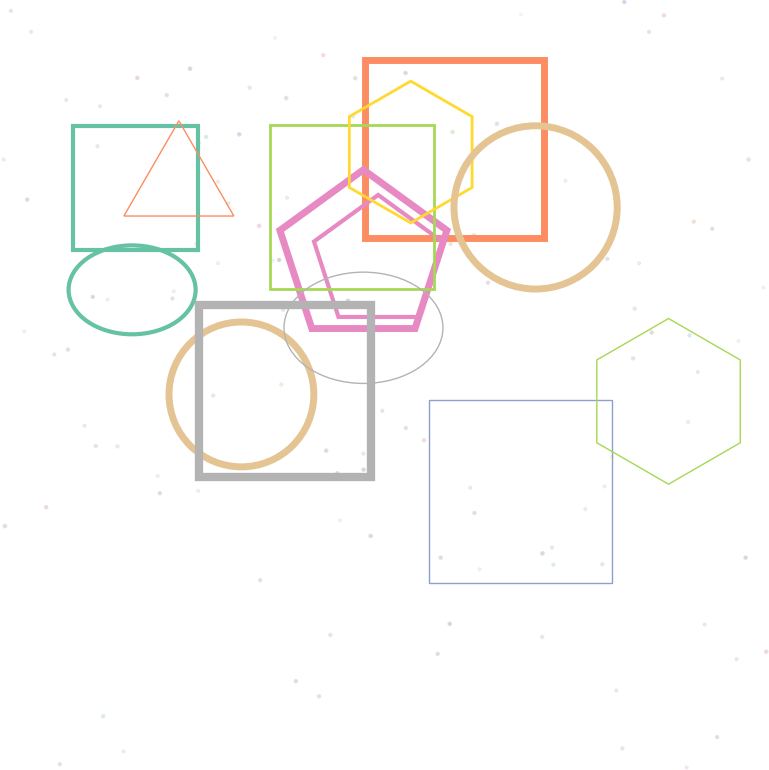[{"shape": "oval", "thickness": 1.5, "radius": 0.41, "center": [0.172, 0.624]}, {"shape": "square", "thickness": 1.5, "radius": 0.41, "center": [0.176, 0.756]}, {"shape": "square", "thickness": 2.5, "radius": 0.58, "center": [0.59, 0.807]}, {"shape": "triangle", "thickness": 0.5, "radius": 0.41, "center": [0.232, 0.761]}, {"shape": "square", "thickness": 0.5, "radius": 0.59, "center": [0.676, 0.362]}, {"shape": "pentagon", "thickness": 1.5, "radius": 0.44, "center": [0.491, 0.659]}, {"shape": "pentagon", "thickness": 2.5, "radius": 0.57, "center": [0.472, 0.666]}, {"shape": "hexagon", "thickness": 0.5, "radius": 0.54, "center": [0.868, 0.479]}, {"shape": "square", "thickness": 1, "radius": 0.53, "center": [0.458, 0.732]}, {"shape": "hexagon", "thickness": 1, "radius": 0.46, "center": [0.533, 0.803]}, {"shape": "circle", "thickness": 2.5, "radius": 0.53, "center": [0.696, 0.731]}, {"shape": "circle", "thickness": 2.5, "radius": 0.47, "center": [0.314, 0.488]}, {"shape": "square", "thickness": 3, "radius": 0.56, "center": [0.37, 0.492]}, {"shape": "oval", "thickness": 0.5, "radius": 0.52, "center": [0.472, 0.574]}]